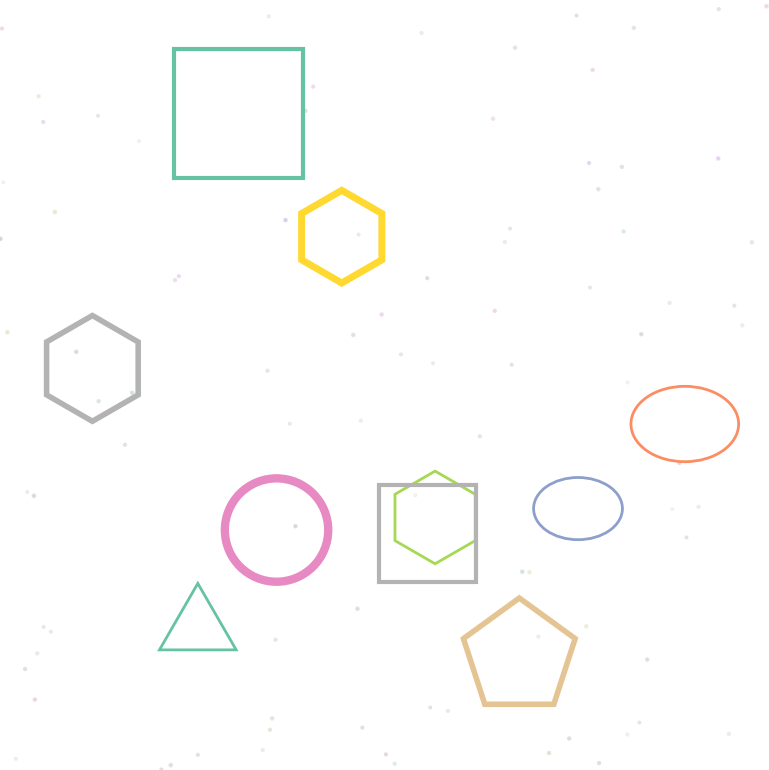[{"shape": "square", "thickness": 1.5, "radius": 0.42, "center": [0.31, 0.853]}, {"shape": "triangle", "thickness": 1, "radius": 0.29, "center": [0.257, 0.185]}, {"shape": "oval", "thickness": 1, "radius": 0.35, "center": [0.889, 0.449]}, {"shape": "oval", "thickness": 1, "radius": 0.29, "center": [0.751, 0.339]}, {"shape": "circle", "thickness": 3, "radius": 0.34, "center": [0.359, 0.312]}, {"shape": "hexagon", "thickness": 1, "radius": 0.3, "center": [0.565, 0.328]}, {"shape": "hexagon", "thickness": 2.5, "radius": 0.3, "center": [0.444, 0.693]}, {"shape": "pentagon", "thickness": 2, "radius": 0.38, "center": [0.674, 0.147]}, {"shape": "hexagon", "thickness": 2, "radius": 0.34, "center": [0.12, 0.522]}, {"shape": "square", "thickness": 1.5, "radius": 0.32, "center": [0.555, 0.307]}]